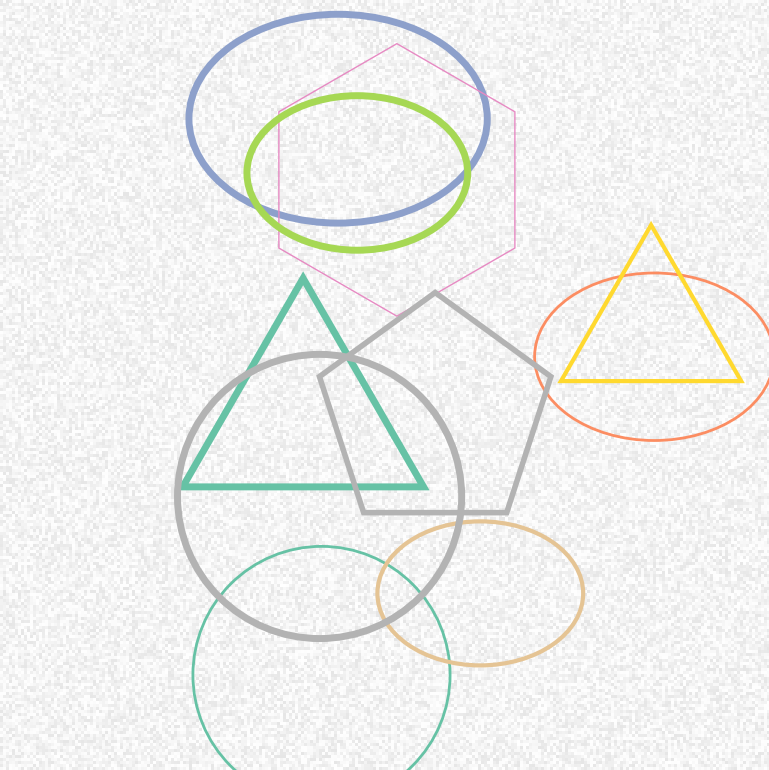[{"shape": "triangle", "thickness": 2.5, "radius": 0.9, "center": [0.394, 0.458]}, {"shape": "circle", "thickness": 1, "radius": 0.83, "center": [0.418, 0.123]}, {"shape": "oval", "thickness": 1, "radius": 0.78, "center": [0.85, 0.537]}, {"shape": "oval", "thickness": 2.5, "radius": 0.97, "center": [0.439, 0.846]}, {"shape": "hexagon", "thickness": 0.5, "radius": 0.88, "center": [0.515, 0.766]}, {"shape": "oval", "thickness": 2.5, "radius": 0.72, "center": [0.464, 0.775]}, {"shape": "triangle", "thickness": 1.5, "radius": 0.68, "center": [0.846, 0.573]}, {"shape": "oval", "thickness": 1.5, "radius": 0.67, "center": [0.624, 0.229]}, {"shape": "circle", "thickness": 2.5, "radius": 0.92, "center": [0.415, 0.355]}, {"shape": "pentagon", "thickness": 2, "radius": 0.79, "center": [0.565, 0.462]}]